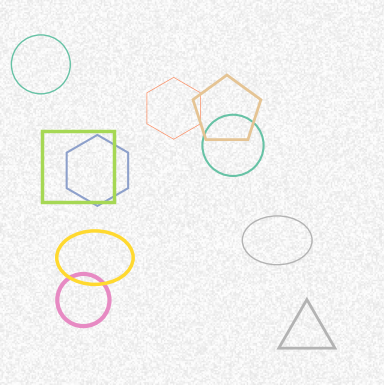[{"shape": "circle", "thickness": 1.5, "radius": 0.4, "center": [0.605, 0.622]}, {"shape": "circle", "thickness": 1, "radius": 0.38, "center": [0.106, 0.833]}, {"shape": "hexagon", "thickness": 0.5, "radius": 0.4, "center": [0.451, 0.719]}, {"shape": "hexagon", "thickness": 1.5, "radius": 0.46, "center": [0.253, 0.557]}, {"shape": "circle", "thickness": 3, "radius": 0.34, "center": [0.217, 0.221]}, {"shape": "square", "thickness": 2.5, "radius": 0.47, "center": [0.203, 0.567]}, {"shape": "oval", "thickness": 2.5, "radius": 0.5, "center": [0.247, 0.331]}, {"shape": "pentagon", "thickness": 2, "radius": 0.46, "center": [0.589, 0.712]}, {"shape": "triangle", "thickness": 2, "radius": 0.42, "center": [0.797, 0.138]}, {"shape": "oval", "thickness": 1, "radius": 0.45, "center": [0.72, 0.376]}]